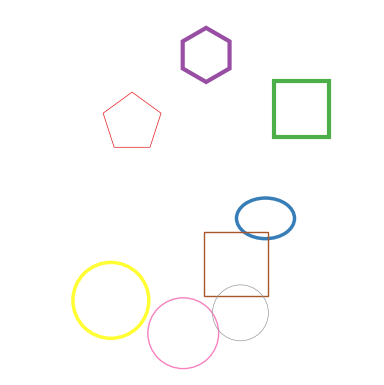[{"shape": "pentagon", "thickness": 0.5, "radius": 0.4, "center": [0.343, 0.682]}, {"shape": "oval", "thickness": 2.5, "radius": 0.38, "center": [0.69, 0.433]}, {"shape": "square", "thickness": 3, "radius": 0.36, "center": [0.784, 0.717]}, {"shape": "hexagon", "thickness": 3, "radius": 0.35, "center": [0.535, 0.857]}, {"shape": "circle", "thickness": 2.5, "radius": 0.49, "center": [0.288, 0.22]}, {"shape": "square", "thickness": 1, "radius": 0.41, "center": [0.612, 0.315]}, {"shape": "circle", "thickness": 1, "radius": 0.46, "center": [0.476, 0.135]}, {"shape": "circle", "thickness": 0.5, "radius": 0.36, "center": [0.625, 0.187]}]